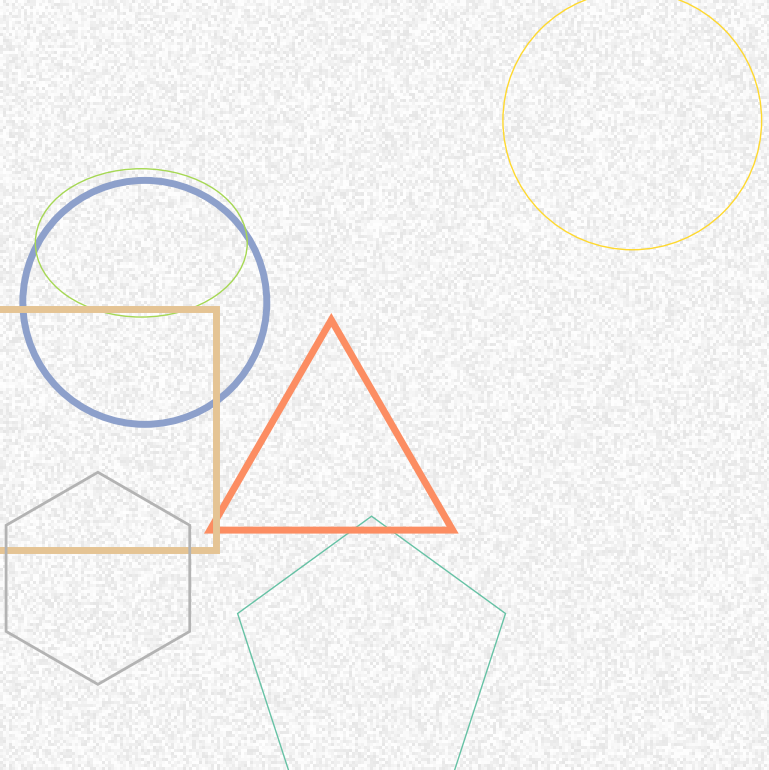[{"shape": "pentagon", "thickness": 0.5, "radius": 0.91, "center": [0.483, 0.147]}, {"shape": "triangle", "thickness": 2.5, "radius": 0.91, "center": [0.43, 0.403]}, {"shape": "circle", "thickness": 2.5, "radius": 0.79, "center": [0.188, 0.607]}, {"shape": "oval", "thickness": 0.5, "radius": 0.69, "center": [0.184, 0.685]}, {"shape": "circle", "thickness": 0.5, "radius": 0.84, "center": [0.821, 0.844]}, {"shape": "square", "thickness": 2.5, "radius": 0.78, "center": [0.124, 0.442]}, {"shape": "hexagon", "thickness": 1, "radius": 0.69, "center": [0.127, 0.249]}]